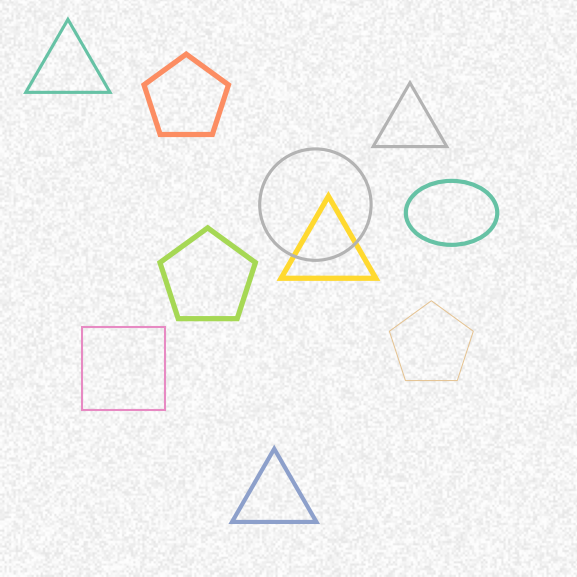[{"shape": "oval", "thickness": 2, "radius": 0.4, "center": [0.782, 0.631]}, {"shape": "triangle", "thickness": 1.5, "radius": 0.42, "center": [0.118, 0.881]}, {"shape": "pentagon", "thickness": 2.5, "radius": 0.38, "center": [0.322, 0.828]}, {"shape": "triangle", "thickness": 2, "radius": 0.42, "center": [0.475, 0.138]}, {"shape": "square", "thickness": 1, "radius": 0.36, "center": [0.214, 0.36]}, {"shape": "pentagon", "thickness": 2.5, "radius": 0.43, "center": [0.36, 0.518]}, {"shape": "triangle", "thickness": 2.5, "radius": 0.47, "center": [0.569, 0.565]}, {"shape": "pentagon", "thickness": 0.5, "radius": 0.38, "center": [0.747, 0.402]}, {"shape": "triangle", "thickness": 1.5, "radius": 0.37, "center": [0.71, 0.782]}, {"shape": "circle", "thickness": 1.5, "radius": 0.48, "center": [0.546, 0.645]}]